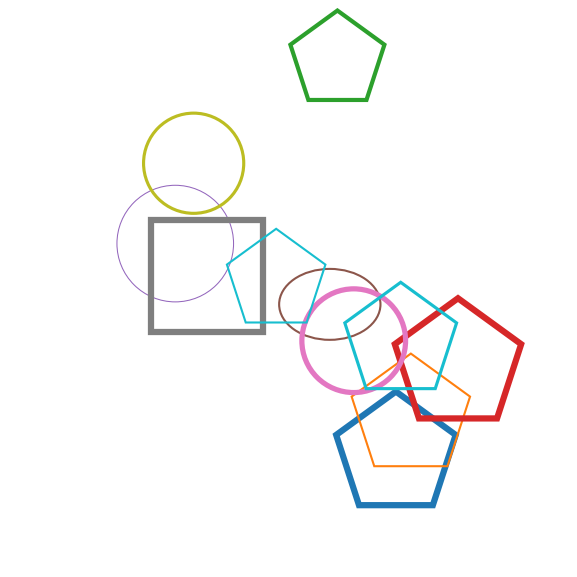[{"shape": "pentagon", "thickness": 3, "radius": 0.54, "center": [0.686, 0.212]}, {"shape": "pentagon", "thickness": 1, "radius": 0.54, "center": [0.711, 0.279]}, {"shape": "pentagon", "thickness": 2, "radius": 0.43, "center": [0.584, 0.895]}, {"shape": "pentagon", "thickness": 3, "radius": 0.58, "center": [0.793, 0.368]}, {"shape": "circle", "thickness": 0.5, "radius": 0.5, "center": [0.303, 0.577]}, {"shape": "oval", "thickness": 1, "radius": 0.44, "center": [0.571, 0.472]}, {"shape": "circle", "thickness": 2.5, "radius": 0.45, "center": [0.613, 0.409]}, {"shape": "square", "thickness": 3, "radius": 0.49, "center": [0.359, 0.521]}, {"shape": "circle", "thickness": 1.5, "radius": 0.43, "center": [0.335, 0.716]}, {"shape": "pentagon", "thickness": 1, "radius": 0.45, "center": [0.478, 0.513]}, {"shape": "pentagon", "thickness": 1.5, "radius": 0.51, "center": [0.694, 0.409]}]